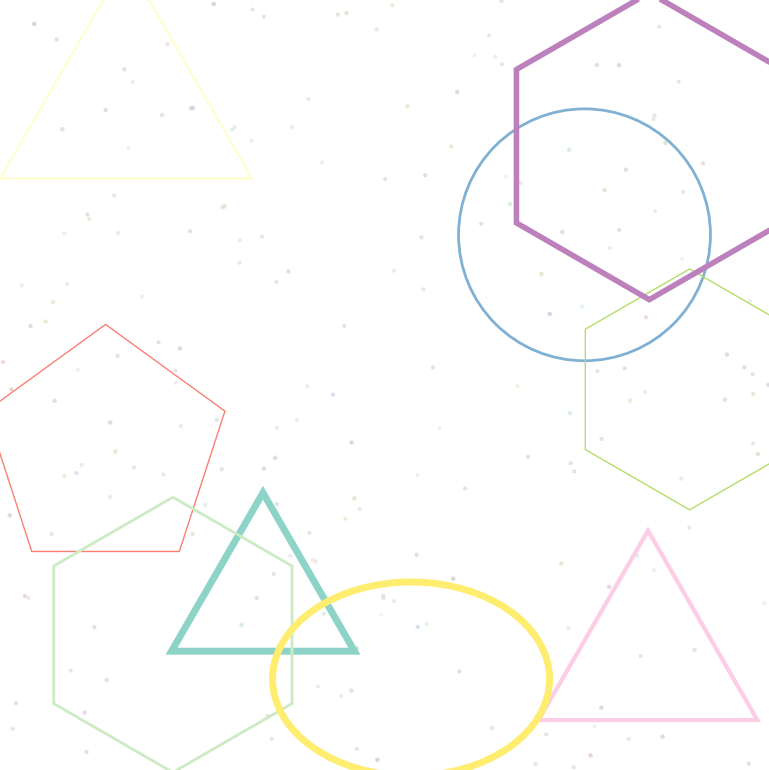[{"shape": "triangle", "thickness": 2.5, "radius": 0.69, "center": [0.342, 0.223]}, {"shape": "triangle", "thickness": 0.5, "radius": 0.94, "center": [0.164, 0.863]}, {"shape": "pentagon", "thickness": 0.5, "radius": 0.82, "center": [0.137, 0.416]}, {"shape": "circle", "thickness": 1, "radius": 0.82, "center": [0.759, 0.695]}, {"shape": "hexagon", "thickness": 0.5, "radius": 0.78, "center": [0.896, 0.494]}, {"shape": "triangle", "thickness": 1.5, "radius": 0.82, "center": [0.842, 0.147]}, {"shape": "hexagon", "thickness": 2, "radius": 1.0, "center": [0.843, 0.81]}, {"shape": "hexagon", "thickness": 1, "radius": 0.89, "center": [0.225, 0.176]}, {"shape": "oval", "thickness": 2.5, "radius": 0.9, "center": [0.534, 0.118]}]